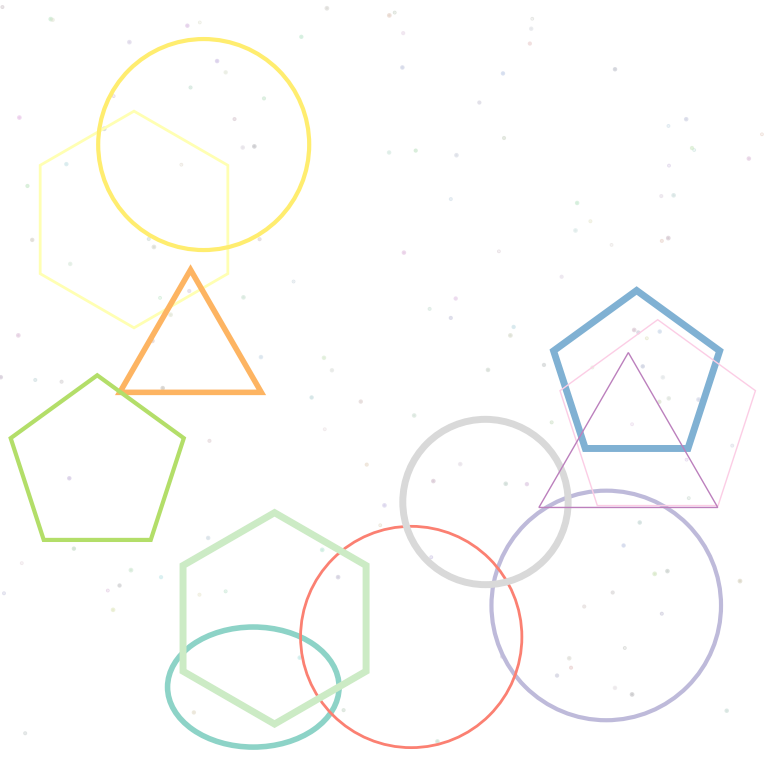[{"shape": "oval", "thickness": 2, "radius": 0.56, "center": [0.329, 0.108]}, {"shape": "hexagon", "thickness": 1, "radius": 0.7, "center": [0.174, 0.715]}, {"shape": "circle", "thickness": 1.5, "radius": 0.75, "center": [0.787, 0.214]}, {"shape": "circle", "thickness": 1, "radius": 0.72, "center": [0.534, 0.173]}, {"shape": "pentagon", "thickness": 2.5, "radius": 0.57, "center": [0.827, 0.509]}, {"shape": "triangle", "thickness": 2, "radius": 0.53, "center": [0.247, 0.544]}, {"shape": "pentagon", "thickness": 1.5, "radius": 0.59, "center": [0.126, 0.394]}, {"shape": "pentagon", "thickness": 0.5, "radius": 0.67, "center": [0.854, 0.451]}, {"shape": "circle", "thickness": 2.5, "radius": 0.54, "center": [0.63, 0.348]}, {"shape": "triangle", "thickness": 0.5, "radius": 0.67, "center": [0.816, 0.408]}, {"shape": "hexagon", "thickness": 2.5, "radius": 0.69, "center": [0.357, 0.197]}, {"shape": "circle", "thickness": 1.5, "radius": 0.69, "center": [0.265, 0.812]}]